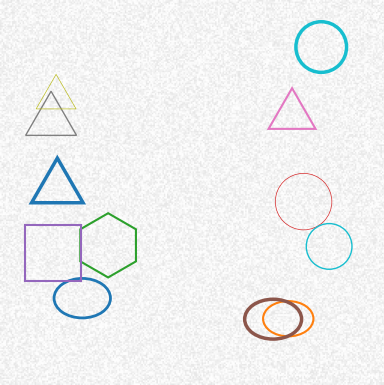[{"shape": "triangle", "thickness": 2.5, "radius": 0.39, "center": [0.149, 0.512]}, {"shape": "oval", "thickness": 2, "radius": 0.37, "center": [0.214, 0.225]}, {"shape": "oval", "thickness": 1.5, "radius": 0.33, "center": [0.749, 0.172]}, {"shape": "hexagon", "thickness": 1.5, "radius": 0.42, "center": [0.281, 0.363]}, {"shape": "circle", "thickness": 0.5, "radius": 0.37, "center": [0.789, 0.476]}, {"shape": "square", "thickness": 1.5, "radius": 0.36, "center": [0.138, 0.343]}, {"shape": "oval", "thickness": 2.5, "radius": 0.37, "center": [0.709, 0.171]}, {"shape": "triangle", "thickness": 1.5, "radius": 0.35, "center": [0.759, 0.7]}, {"shape": "triangle", "thickness": 1, "radius": 0.38, "center": [0.133, 0.687]}, {"shape": "triangle", "thickness": 0.5, "radius": 0.3, "center": [0.146, 0.747]}, {"shape": "circle", "thickness": 1, "radius": 0.3, "center": [0.855, 0.36]}, {"shape": "circle", "thickness": 2.5, "radius": 0.33, "center": [0.834, 0.878]}]